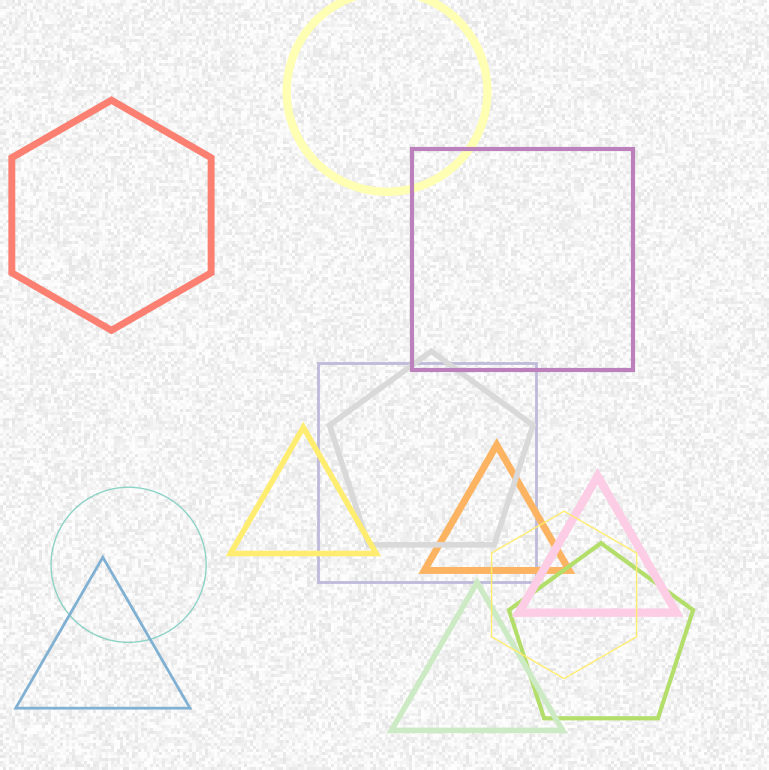[{"shape": "circle", "thickness": 0.5, "radius": 0.5, "center": [0.167, 0.267]}, {"shape": "circle", "thickness": 3, "radius": 0.65, "center": [0.503, 0.881]}, {"shape": "square", "thickness": 1, "radius": 0.71, "center": [0.555, 0.386]}, {"shape": "hexagon", "thickness": 2.5, "radius": 0.75, "center": [0.145, 0.72]}, {"shape": "triangle", "thickness": 1, "radius": 0.65, "center": [0.134, 0.146]}, {"shape": "triangle", "thickness": 2.5, "radius": 0.54, "center": [0.645, 0.313]}, {"shape": "pentagon", "thickness": 1.5, "radius": 0.63, "center": [0.781, 0.169]}, {"shape": "triangle", "thickness": 3, "radius": 0.59, "center": [0.776, 0.263]}, {"shape": "pentagon", "thickness": 2, "radius": 0.69, "center": [0.56, 0.405]}, {"shape": "square", "thickness": 1.5, "radius": 0.72, "center": [0.679, 0.663]}, {"shape": "triangle", "thickness": 2, "radius": 0.64, "center": [0.62, 0.116]}, {"shape": "hexagon", "thickness": 0.5, "radius": 0.54, "center": [0.733, 0.227]}, {"shape": "triangle", "thickness": 2, "radius": 0.55, "center": [0.394, 0.336]}]